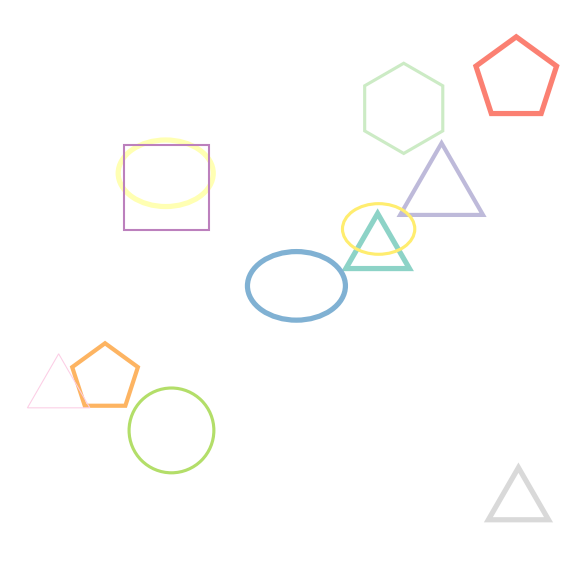[{"shape": "triangle", "thickness": 2.5, "radius": 0.32, "center": [0.654, 0.566]}, {"shape": "oval", "thickness": 2.5, "radius": 0.41, "center": [0.287, 0.699]}, {"shape": "triangle", "thickness": 2, "radius": 0.41, "center": [0.765, 0.668]}, {"shape": "pentagon", "thickness": 2.5, "radius": 0.37, "center": [0.894, 0.862]}, {"shape": "oval", "thickness": 2.5, "radius": 0.42, "center": [0.513, 0.504]}, {"shape": "pentagon", "thickness": 2, "radius": 0.3, "center": [0.182, 0.345]}, {"shape": "circle", "thickness": 1.5, "radius": 0.37, "center": [0.297, 0.254]}, {"shape": "triangle", "thickness": 0.5, "radius": 0.31, "center": [0.102, 0.324]}, {"shape": "triangle", "thickness": 2.5, "radius": 0.3, "center": [0.898, 0.129]}, {"shape": "square", "thickness": 1, "radius": 0.37, "center": [0.288, 0.675]}, {"shape": "hexagon", "thickness": 1.5, "radius": 0.39, "center": [0.699, 0.812]}, {"shape": "oval", "thickness": 1.5, "radius": 0.31, "center": [0.656, 0.603]}]